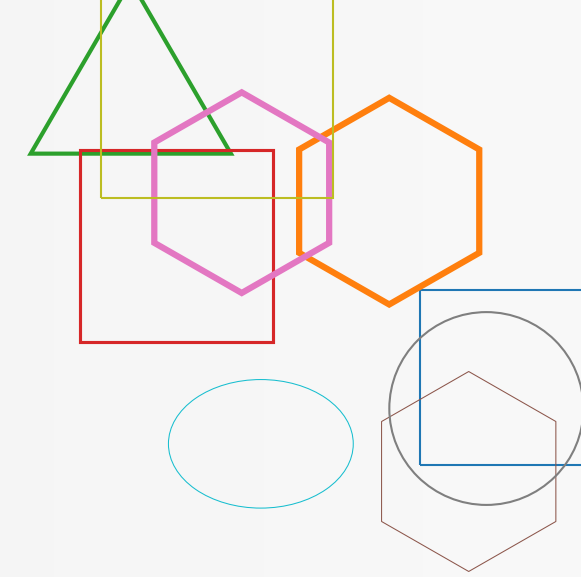[{"shape": "square", "thickness": 1, "radius": 0.76, "center": [0.874, 0.346]}, {"shape": "hexagon", "thickness": 3, "radius": 0.89, "center": [0.67, 0.651]}, {"shape": "triangle", "thickness": 2, "radius": 0.99, "center": [0.225, 0.833]}, {"shape": "square", "thickness": 1.5, "radius": 0.83, "center": [0.304, 0.573]}, {"shape": "hexagon", "thickness": 0.5, "radius": 0.87, "center": [0.806, 0.183]}, {"shape": "hexagon", "thickness": 3, "radius": 0.87, "center": [0.416, 0.665]}, {"shape": "circle", "thickness": 1, "radius": 0.83, "center": [0.837, 0.292]}, {"shape": "square", "thickness": 1, "radius": 1.0, "center": [0.373, 0.856]}, {"shape": "oval", "thickness": 0.5, "radius": 0.79, "center": [0.449, 0.231]}]